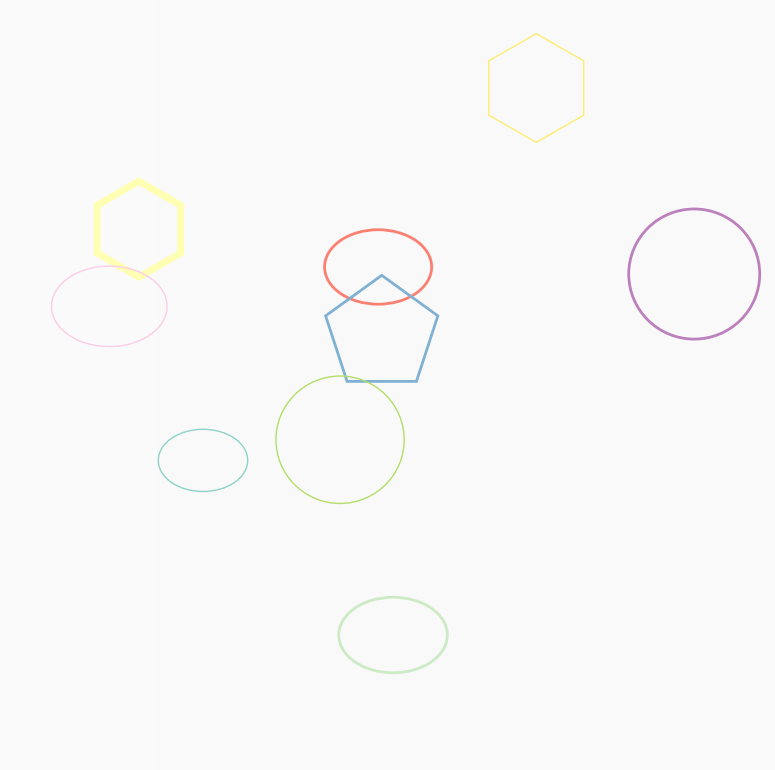[{"shape": "oval", "thickness": 0.5, "radius": 0.29, "center": [0.262, 0.402]}, {"shape": "hexagon", "thickness": 2.5, "radius": 0.31, "center": [0.179, 0.702]}, {"shape": "oval", "thickness": 1, "radius": 0.35, "center": [0.488, 0.653]}, {"shape": "pentagon", "thickness": 1, "radius": 0.38, "center": [0.493, 0.566]}, {"shape": "circle", "thickness": 0.5, "radius": 0.41, "center": [0.439, 0.429]}, {"shape": "oval", "thickness": 0.5, "radius": 0.37, "center": [0.141, 0.602]}, {"shape": "circle", "thickness": 1, "radius": 0.42, "center": [0.896, 0.644]}, {"shape": "oval", "thickness": 1, "radius": 0.35, "center": [0.507, 0.175]}, {"shape": "hexagon", "thickness": 0.5, "radius": 0.35, "center": [0.692, 0.886]}]